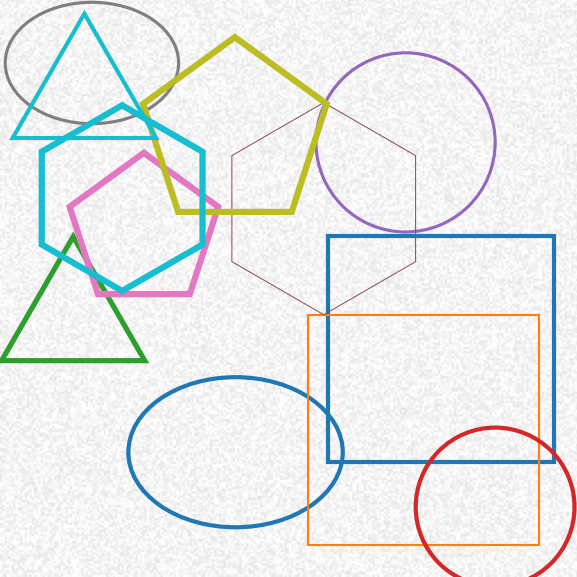[{"shape": "oval", "thickness": 2, "radius": 0.93, "center": [0.408, 0.216]}, {"shape": "square", "thickness": 2, "radius": 0.98, "center": [0.763, 0.394]}, {"shape": "square", "thickness": 1, "radius": 1.0, "center": [0.733, 0.255]}, {"shape": "triangle", "thickness": 2.5, "radius": 0.72, "center": [0.127, 0.446]}, {"shape": "circle", "thickness": 2, "radius": 0.69, "center": [0.857, 0.121]}, {"shape": "circle", "thickness": 1.5, "radius": 0.78, "center": [0.702, 0.753]}, {"shape": "hexagon", "thickness": 0.5, "radius": 0.92, "center": [0.561, 0.638]}, {"shape": "pentagon", "thickness": 3, "radius": 0.68, "center": [0.249, 0.599]}, {"shape": "oval", "thickness": 1.5, "radius": 0.75, "center": [0.159, 0.89]}, {"shape": "pentagon", "thickness": 3, "radius": 0.84, "center": [0.407, 0.768]}, {"shape": "hexagon", "thickness": 3, "radius": 0.8, "center": [0.211, 0.656]}, {"shape": "triangle", "thickness": 2, "radius": 0.72, "center": [0.146, 0.832]}]